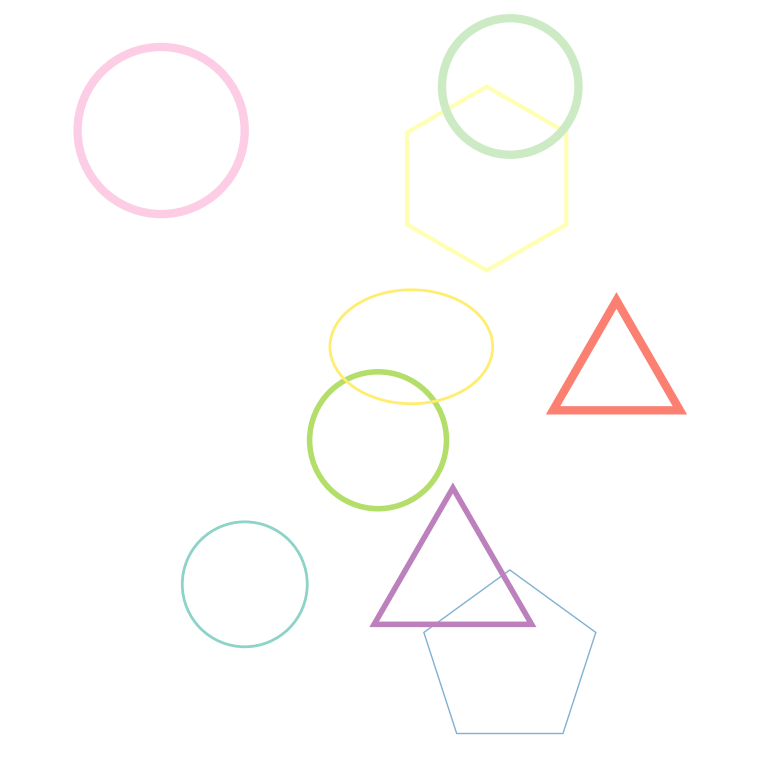[{"shape": "circle", "thickness": 1, "radius": 0.41, "center": [0.318, 0.241]}, {"shape": "hexagon", "thickness": 1.5, "radius": 0.6, "center": [0.632, 0.768]}, {"shape": "triangle", "thickness": 3, "radius": 0.48, "center": [0.801, 0.515]}, {"shape": "pentagon", "thickness": 0.5, "radius": 0.59, "center": [0.662, 0.142]}, {"shape": "circle", "thickness": 2, "radius": 0.44, "center": [0.491, 0.428]}, {"shape": "circle", "thickness": 3, "radius": 0.54, "center": [0.209, 0.83]}, {"shape": "triangle", "thickness": 2, "radius": 0.59, "center": [0.588, 0.248]}, {"shape": "circle", "thickness": 3, "radius": 0.44, "center": [0.663, 0.888]}, {"shape": "oval", "thickness": 1, "radius": 0.53, "center": [0.534, 0.55]}]